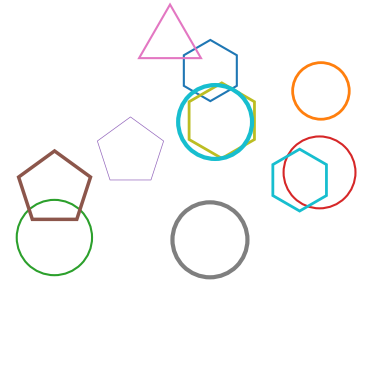[{"shape": "hexagon", "thickness": 1.5, "radius": 0.4, "center": [0.546, 0.817]}, {"shape": "circle", "thickness": 2, "radius": 0.37, "center": [0.834, 0.764]}, {"shape": "circle", "thickness": 1.5, "radius": 0.49, "center": [0.141, 0.383]}, {"shape": "circle", "thickness": 1.5, "radius": 0.47, "center": [0.83, 0.552]}, {"shape": "pentagon", "thickness": 0.5, "radius": 0.45, "center": [0.339, 0.606]}, {"shape": "pentagon", "thickness": 2.5, "radius": 0.49, "center": [0.142, 0.51]}, {"shape": "triangle", "thickness": 1.5, "radius": 0.46, "center": [0.442, 0.895]}, {"shape": "circle", "thickness": 3, "radius": 0.49, "center": [0.545, 0.377]}, {"shape": "hexagon", "thickness": 2, "radius": 0.49, "center": [0.576, 0.687]}, {"shape": "hexagon", "thickness": 2, "radius": 0.4, "center": [0.778, 0.532]}, {"shape": "circle", "thickness": 3, "radius": 0.48, "center": [0.559, 0.683]}]